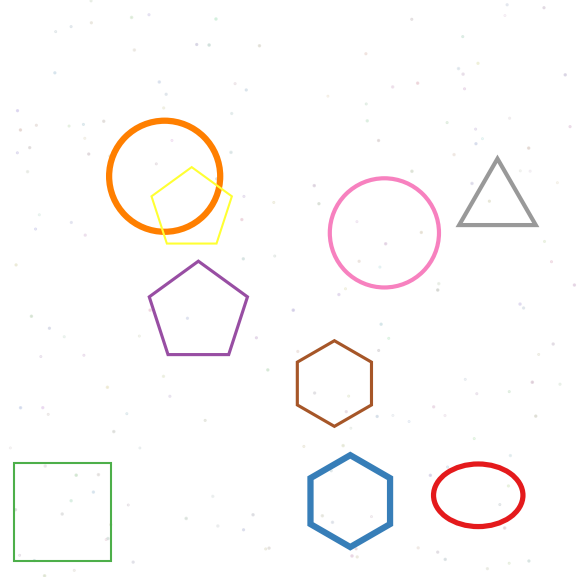[{"shape": "oval", "thickness": 2.5, "radius": 0.39, "center": [0.828, 0.142]}, {"shape": "hexagon", "thickness": 3, "radius": 0.4, "center": [0.607, 0.131]}, {"shape": "square", "thickness": 1, "radius": 0.42, "center": [0.108, 0.112]}, {"shape": "pentagon", "thickness": 1.5, "radius": 0.45, "center": [0.343, 0.457]}, {"shape": "circle", "thickness": 3, "radius": 0.48, "center": [0.285, 0.694]}, {"shape": "pentagon", "thickness": 1, "radius": 0.37, "center": [0.332, 0.637]}, {"shape": "hexagon", "thickness": 1.5, "radius": 0.37, "center": [0.579, 0.335]}, {"shape": "circle", "thickness": 2, "radius": 0.47, "center": [0.666, 0.596]}, {"shape": "triangle", "thickness": 2, "radius": 0.38, "center": [0.861, 0.648]}]